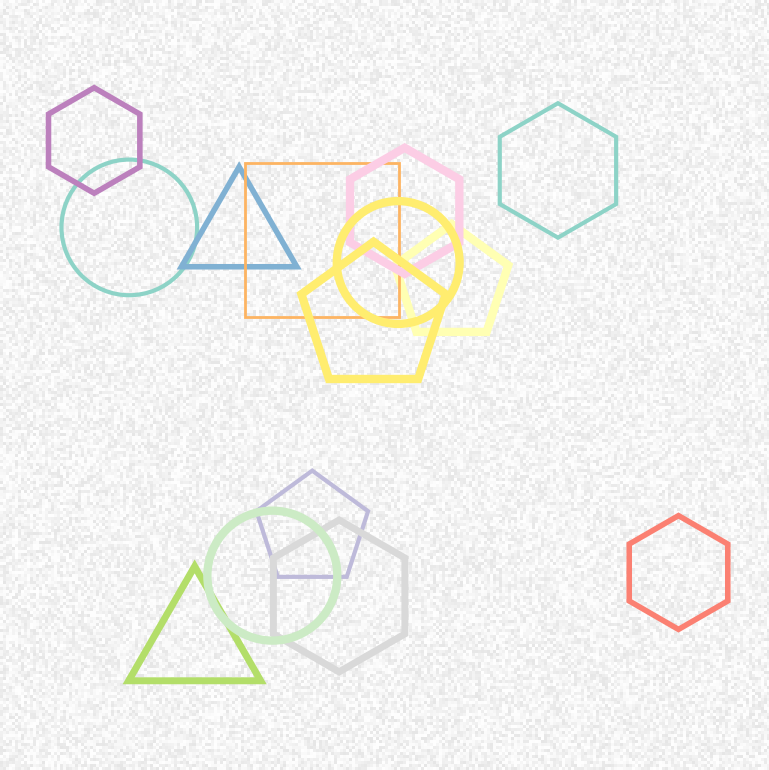[{"shape": "circle", "thickness": 1.5, "radius": 0.44, "center": [0.168, 0.705]}, {"shape": "hexagon", "thickness": 1.5, "radius": 0.44, "center": [0.725, 0.779]}, {"shape": "pentagon", "thickness": 3, "radius": 0.39, "center": [0.586, 0.632]}, {"shape": "pentagon", "thickness": 1.5, "radius": 0.38, "center": [0.405, 0.313]}, {"shape": "hexagon", "thickness": 2, "radius": 0.37, "center": [0.881, 0.256]}, {"shape": "triangle", "thickness": 2, "radius": 0.43, "center": [0.311, 0.697]}, {"shape": "square", "thickness": 1, "radius": 0.5, "center": [0.418, 0.688]}, {"shape": "triangle", "thickness": 2.5, "radius": 0.5, "center": [0.253, 0.165]}, {"shape": "hexagon", "thickness": 3, "radius": 0.41, "center": [0.526, 0.726]}, {"shape": "hexagon", "thickness": 2.5, "radius": 0.49, "center": [0.44, 0.226]}, {"shape": "hexagon", "thickness": 2, "radius": 0.34, "center": [0.122, 0.818]}, {"shape": "circle", "thickness": 3, "radius": 0.42, "center": [0.354, 0.252]}, {"shape": "pentagon", "thickness": 3, "radius": 0.49, "center": [0.485, 0.588]}, {"shape": "circle", "thickness": 3, "radius": 0.4, "center": [0.517, 0.659]}]